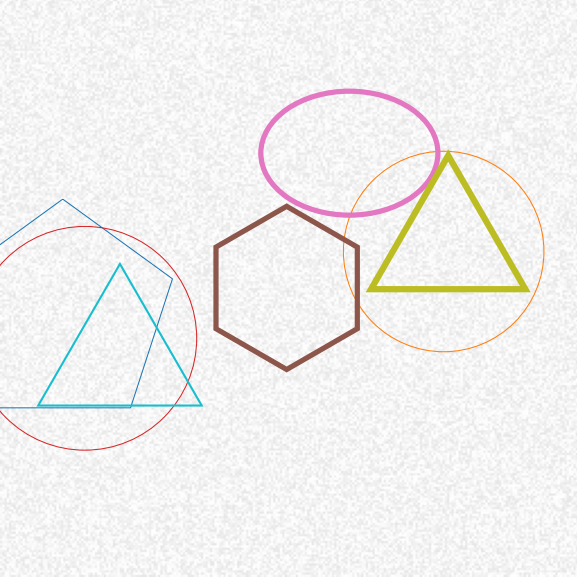[{"shape": "pentagon", "thickness": 0.5, "radius": 1.0, "center": [0.109, 0.455]}, {"shape": "circle", "thickness": 0.5, "radius": 0.87, "center": [0.768, 0.564]}, {"shape": "circle", "thickness": 0.5, "radius": 0.97, "center": [0.147, 0.413]}, {"shape": "hexagon", "thickness": 2.5, "radius": 0.71, "center": [0.496, 0.501]}, {"shape": "oval", "thickness": 2.5, "radius": 0.77, "center": [0.605, 0.734]}, {"shape": "triangle", "thickness": 3, "radius": 0.77, "center": [0.776, 0.576]}, {"shape": "triangle", "thickness": 1, "radius": 0.82, "center": [0.208, 0.379]}]